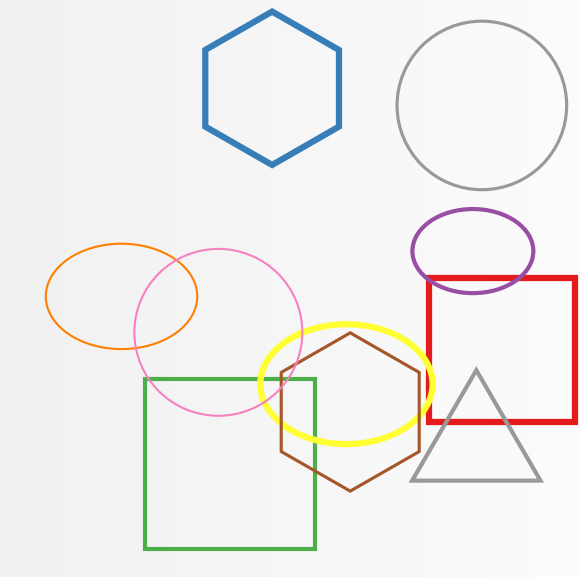[{"shape": "square", "thickness": 3, "radius": 0.63, "center": [0.863, 0.393]}, {"shape": "hexagon", "thickness": 3, "radius": 0.66, "center": [0.468, 0.846]}, {"shape": "square", "thickness": 2, "radius": 0.73, "center": [0.395, 0.196]}, {"shape": "oval", "thickness": 2, "radius": 0.52, "center": [0.814, 0.564]}, {"shape": "oval", "thickness": 1, "radius": 0.65, "center": [0.209, 0.486]}, {"shape": "oval", "thickness": 3, "radius": 0.74, "center": [0.596, 0.334]}, {"shape": "hexagon", "thickness": 1.5, "radius": 0.69, "center": [0.603, 0.286]}, {"shape": "circle", "thickness": 1, "radius": 0.72, "center": [0.376, 0.424]}, {"shape": "circle", "thickness": 1.5, "radius": 0.73, "center": [0.829, 0.817]}, {"shape": "triangle", "thickness": 2, "radius": 0.64, "center": [0.819, 0.231]}]